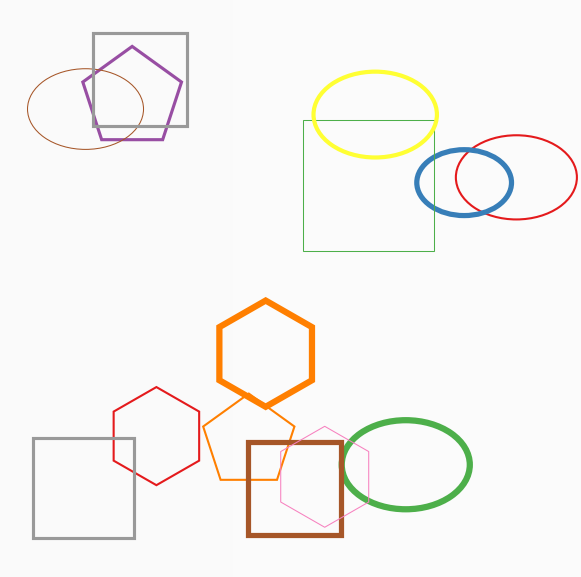[{"shape": "hexagon", "thickness": 1, "radius": 0.42, "center": [0.269, 0.244]}, {"shape": "oval", "thickness": 1, "radius": 0.52, "center": [0.888, 0.692]}, {"shape": "oval", "thickness": 2.5, "radius": 0.41, "center": [0.799, 0.683]}, {"shape": "oval", "thickness": 3, "radius": 0.55, "center": [0.698, 0.194]}, {"shape": "square", "thickness": 0.5, "radius": 0.56, "center": [0.634, 0.678]}, {"shape": "pentagon", "thickness": 1.5, "radius": 0.45, "center": [0.227, 0.829]}, {"shape": "hexagon", "thickness": 3, "radius": 0.46, "center": [0.457, 0.387]}, {"shape": "pentagon", "thickness": 1, "radius": 0.41, "center": [0.428, 0.235]}, {"shape": "oval", "thickness": 2, "radius": 0.53, "center": [0.646, 0.801]}, {"shape": "oval", "thickness": 0.5, "radius": 0.5, "center": [0.147, 0.81]}, {"shape": "square", "thickness": 2.5, "radius": 0.4, "center": [0.506, 0.153]}, {"shape": "hexagon", "thickness": 0.5, "radius": 0.44, "center": [0.559, 0.174]}, {"shape": "square", "thickness": 1.5, "radius": 0.43, "center": [0.143, 0.154]}, {"shape": "square", "thickness": 1.5, "radius": 0.4, "center": [0.242, 0.862]}]